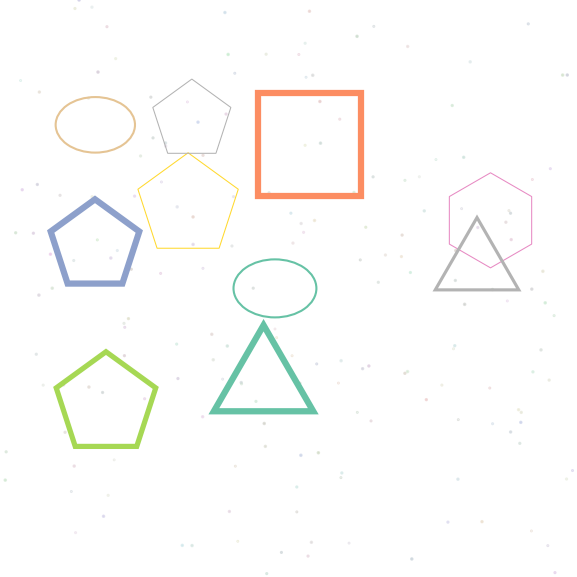[{"shape": "triangle", "thickness": 3, "radius": 0.5, "center": [0.456, 0.337]}, {"shape": "oval", "thickness": 1, "radius": 0.36, "center": [0.476, 0.5]}, {"shape": "square", "thickness": 3, "radius": 0.45, "center": [0.536, 0.748]}, {"shape": "pentagon", "thickness": 3, "radius": 0.4, "center": [0.164, 0.573]}, {"shape": "hexagon", "thickness": 0.5, "radius": 0.41, "center": [0.849, 0.618]}, {"shape": "pentagon", "thickness": 2.5, "radius": 0.45, "center": [0.184, 0.299]}, {"shape": "pentagon", "thickness": 0.5, "radius": 0.46, "center": [0.326, 0.643]}, {"shape": "oval", "thickness": 1, "radius": 0.34, "center": [0.165, 0.783]}, {"shape": "triangle", "thickness": 1.5, "radius": 0.42, "center": [0.826, 0.539]}, {"shape": "pentagon", "thickness": 0.5, "radius": 0.36, "center": [0.332, 0.791]}]